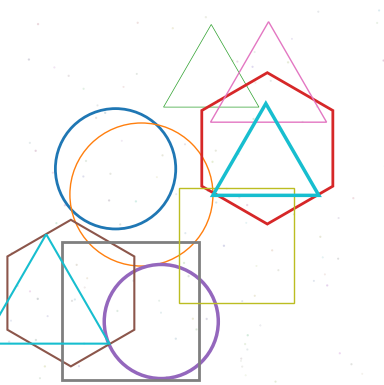[{"shape": "circle", "thickness": 2, "radius": 0.78, "center": [0.3, 0.562]}, {"shape": "circle", "thickness": 1, "radius": 0.93, "center": [0.367, 0.495]}, {"shape": "triangle", "thickness": 0.5, "radius": 0.72, "center": [0.549, 0.793]}, {"shape": "hexagon", "thickness": 2, "radius": 0.98, "center": [0.694, 0.615]}, {"shape": "circle", "thickness": 2.5, "radius": 0.74, "center": [0.419, 0.165]}, {"shape": "hexagon", "thickness": 1.5, "radius": 0.95, "center": [0.184, 0.239]}, {"shape": "triangle", "thickness": 1, "radius": 0.87, "center": [0.698, 0.77]}, {"shape": "square", "thickness": 2, "radius": 0.89, "center": [0.338, 0.192]}, {"shape": "square", "thickness": 1, "radius": 0.75, "center": [0.614, 0.363]}, {"shape": "triangle", "thickness": 1.5, "radius": 0.95, "center": [0.12, 0.202]}, {"shape": "triangle", "thickness": 2.5, "radius": 0.79, "center": [0.69, 0.572]}]